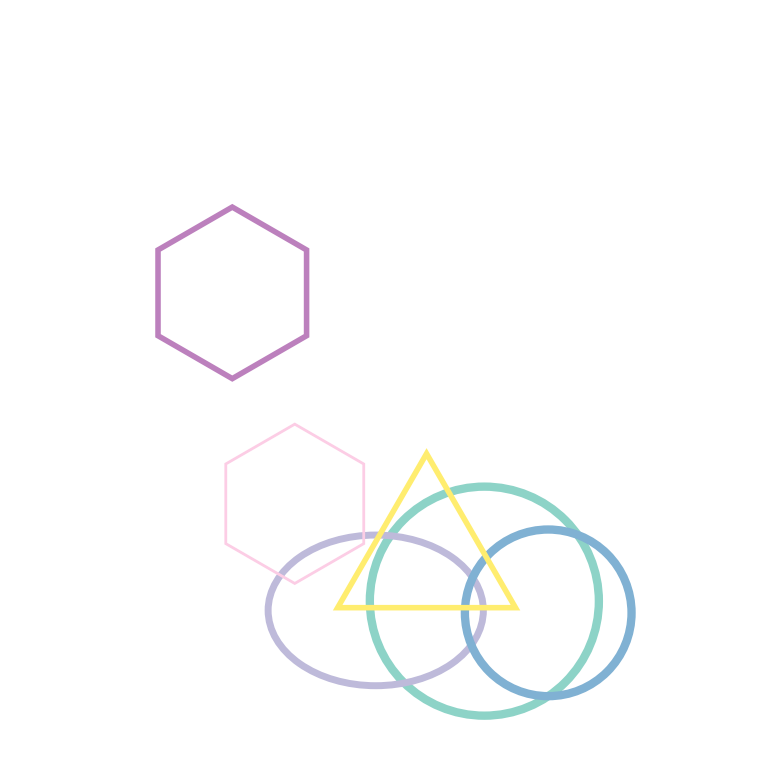[{"shape": "circle", "thickness": 3, "radius": 0.74, "center": [0.629, 0.219]}, {"shape": "oval", "thickness": 2.5, "radius": 0.7, "center": [0.488, 0.207]}, {"shape": "circle", "thickness": 3, "radius": 0.54, "center": [0.712, 0.204]}, {"shape": "hexagon", "thickness": 1, "radius": 0.52, "center": [0.383, 0.346]}, {"shape": "hexagon", "thickness": 2, "radius": 0.56, "center": [0.302, 0.62]}, {"shape": "triangle", "thickness": 2, "radius": 0.67, "center": [0.554, 0.277]}]